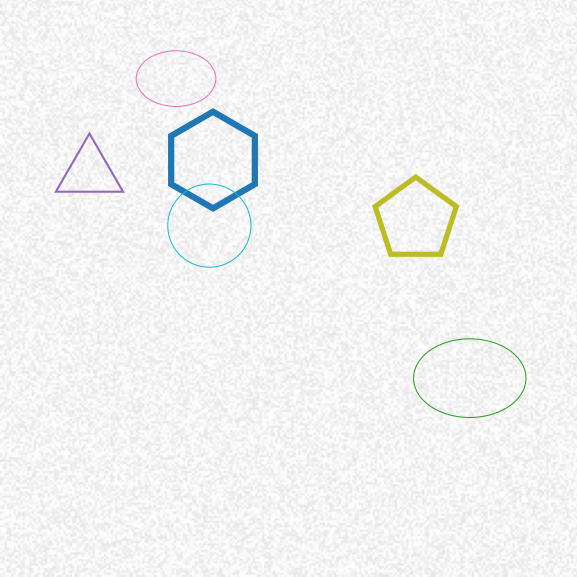[{"shape": "hexagon", "thickness": 3, "radius": 0.42, "center": [0.369, 0.722]}, {"shape": "oval", "thickness": 0.5, "radius": 0.49, "center": [0.813, 0.344]}, {"shape": "triangle", "thickness": 1, "radius": 0.34, "center": [0.155, 0.701]}, {"shape": "oval", "thickness": 0.5, "radius": 0.34, "center": [0.305, 0.863]}, {"shape": "pentagon", "thickness": 2.5, "radius": 0.37, "center": [0.72, 0.619]}, {"shape": "circle", "thickness": 0.5, "radius": 0.36, "center": [0.363, 0.608]}]